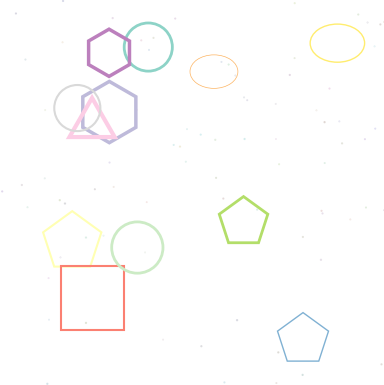[{"shape": "circle", "thickness": 2, "radius": 0.31, "center": [0.385, 0.878]}, {"shape": "pentagon", "thickness": 1.5, "radius": 0.4, "center": [0.188, 0.372]}, {"shape": "hexagon", "thickness": 2.5, "radius": 0.4, "center": [0.284, 0.709]}, {"shape": "square", "thickness": 1.5, "radius": 0.41, "center": [0.24, 0.226]}, {"shape": "pentagon", "thickness": 1, "radius": 0.35, "center": [0.787, 0.118]}, {"shape": "oval", "thickness": 0.5, "radius": 0.31, "center": [0.556, 0.814]}, {"shape": "pentagon", "thickness": 2, "radius": 0.33, "center": [0.633, 0.423]}, {"shape": "triangle", "thickness": 3, "radius": 0.34, "center": [0.239, 0.678]}, {"shape": "circle", "thickness": 1.5, "radius": 0.3, "center": [0.201, 0.719]}, {"shape": "hexagon", "thickness": 2.5, "radius": 0.31, "center": [0.283, 0.863]}, {"shape": "circle", "thickness": 2, "radius": 0.33, "center": [0.357, 0.357]}, {"shape": "oval", "thickness": 1, "radius": 0.35, "center": [0.876, 0.888]}]